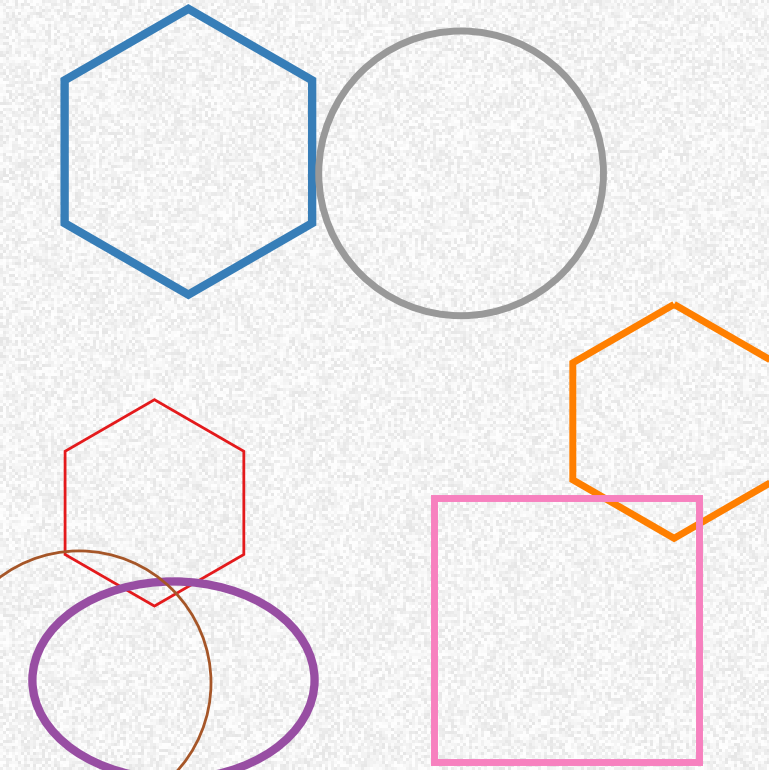[{"shape": "hexagon", "thickness": 1, "radius": 0.67, "center": [0.201, 0.347]}, {"shape": "hexagon", "thickness": 3, "radius": 0.93, "center": [0.245, 0.803]}, {"shape": "oval", "thickness": 3, "radius": 0.92, "center": [0.225, 0.117]}, {"shape": "hexagon", "thickness": 2.5, "radius": 0.76, "center": [0.875, 0.453]}, {"shape": "circle", "thickness": 1, "radius": 0.86, "center": [0.103, 0.113]}, {"shape": "square", "thickness": 2.5, "radius": 0.86, "center": [0.735, 0.182]}, {"shape": "circle", "thickness": 2.5, "radius": 0.92, "center": [0.599, 0.775]}]